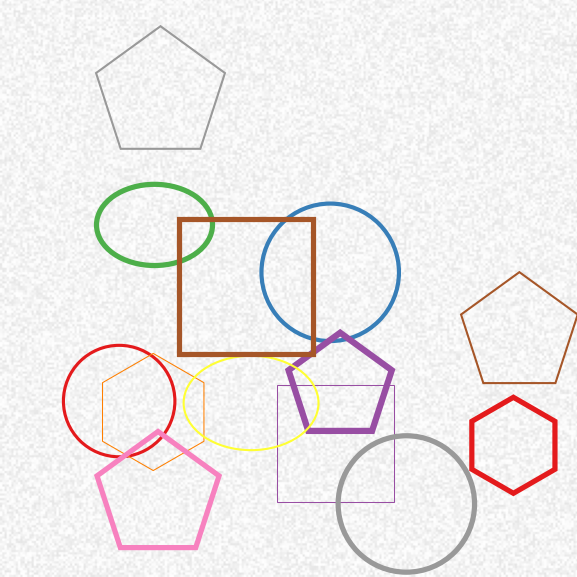[{"shape": "circle", "thickness": 1.5, "radius": 0.48, "center": [0.206, 0.305]}, {"shape": "hexagon", "thickness": 2.5, "radius": 0.42, "center": [0.889, 0.228]}, {"shape": "circle", "thickness": 2, "radius": 0.6, "center": [0.572, 0.528]}, {"shape": "oval", "thickness": 2.5, "radius": 0.5, "center": [0.268, 0.61]}, {"shape": "square", "thickness": 0.5, "radius": 0.51, "center": [0.581, 0.231]}, {"shape": "pentagon", "thickness": 3, "radius": 0.47, "center": [0.589, 0.329]}, {"shape": "hexagon", "thickness": 0.5, "radius": 0.51, "center": [0.265, 0.286]}, {"shape": "oval", "thickness": 1, "radius": 0.58, "center": [0.435, 0.301]}, {"shape": "pentagon", "thickness": 1, "radius": 0.53, "center": [0.899, 0.422]}, {"shape": "square", "thickness": 2.5, "radius": 0.58, "center": [0.427, 0.503]}, {"shape": "pentagon", "thickness": 2.5, "radius": 0.56, "center": [0.274, 0.141]}, {"shape": "circle", "thickness": 2.5, "radius": 0.59, "center": [0.704, 0.126]}, {"shape": "pentagon", "thickness": 1, "radius": 0.59, "center": [0.278, 0.836]}]